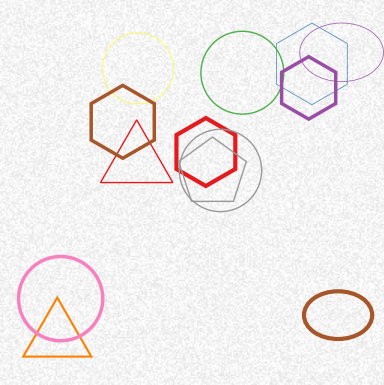[{"shape": "triangle", "thickness": 1, "radius": 0.54, "center": [0.355, 0.58]}, {"shape": "hexagon", "thickness": 3, "radius": 0.44, "center": [0.535, 0.605]}, {"shape": "hexagon", "thickness": 0.5, "radius": 0.53, "center": [0.81, 0.834]}, {"shape": "circle", "thickness": 1, "radius": 0.54, "center": [0.629, 0.811]}, {"shape": "oval", "thickness": 0.5, "radius": 0.54, "center": [0.887, 0.864]}, {"shape": "hexagon", "thickness": 2.5, "radius": 0.41, "center": [0.802, 0.772]}, {"shape": "triangle", "thickness": 1.5, "radius": 0.51, "center": [0.149, 0.125]}, {"shape": "circle", "thickness": 0.5, "radius": 0.46, "center": [0.358, 0.822]}, {"shape": "oval", "thickness": 3, "radius": 0.44, "center": [0.878, 0.181]}, {"shape": "hexagon", "thickness": 2.5, "radius": 0.47, "center": [0.319, 0.684]}, {"shape": "circle", "thickness": 2.5, "radius": 0.55, "center": [0.158, 0.224]}, {"shape": "pentagon", "thickness": 1, "radius": 0.46, "center": [0.552, 0.552]}, {"shape": "circle", "thickness": 1, "radius": 0.53, "center": [0.573, 0.557]}]